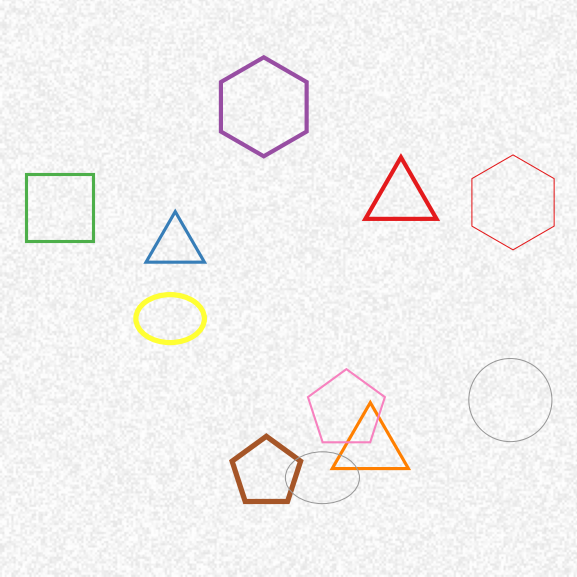[{"shape": "triangle", "thickness": 2, "radius": 0.36, "center": [0.694, 0.656]}, {"shape": "hexagon", "thickness": 0.5, "radius": 0.41, "center": [0.888, 0.649]}, {"shape": "triangle", "thickness": 1.5, "radius": 0.29, "center": [0.303, 0.574]}, {"shape": "square", "thickness": 1.5, "radius": 0.29, "center": [0.103, 0.64]}, {"shape": "hexagon", "thickness": 2, "radius": 0.43, "center": [0.457, 0.814]}, {"shape": "triangle", "thickness": 1.5, "radius": 0.38, "center": [0.641, 0.226]}, {"shape": "oval", "thickness": 2.5, "radius": 0.3, "center": [0.295, 0.447]}, {"shape": "pentagon", "thickness": 2.5, "radius": 0.31, "center": [0.461, 0.181]}, {"shape": "pentagon", "thickness": 1, "radius": 0.35, "center": [0.6, 0.29]}, {"shape": "circle", "thickness": 0.5, "radius": 0.36, "center": [0.884, 0.306]}, {"shape": "oval", "thickness": 0.5, "radius": 0.32, "center": [0.558, 0.172]}]